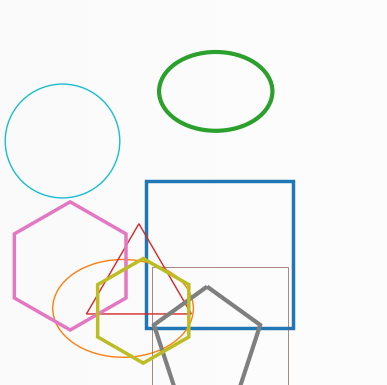[{"shape": "square", "thickness": 2.5, "radius": 0.95, "center": [0.567, 0.338]}, {"shape": "oval", "thickness": 1, "radius": 0.91, "center": [0.318, 0.199]}, {"shape": "oval", "thickness": 3, "radius": 0.73, "center": [0.557, 0.763]}, {"shape": "triangle", "thickness": 1, "radius": 0.78, "center": [0.358, 0.263]}, {"shape": "square", "thickness": 0.5, "radius": 0.88, "center": [0.567, 0.13]}, {"shape": "hexagon", "thickness": 2.5, "radius": 0.83, "center": [0.181, 0.309]}, {"shape": "pentagon", "thickness": 3, "radius": 0.72, "center": [0.534, 0.111]}, {"shape": "hexagon", "thickness": 2.5, "radius": 0.68, "center": [0.37, 0.193]}, {"shape": "circle", "thickness": 1, "radius": 0.74, "center": [0.161, 0.634]}]